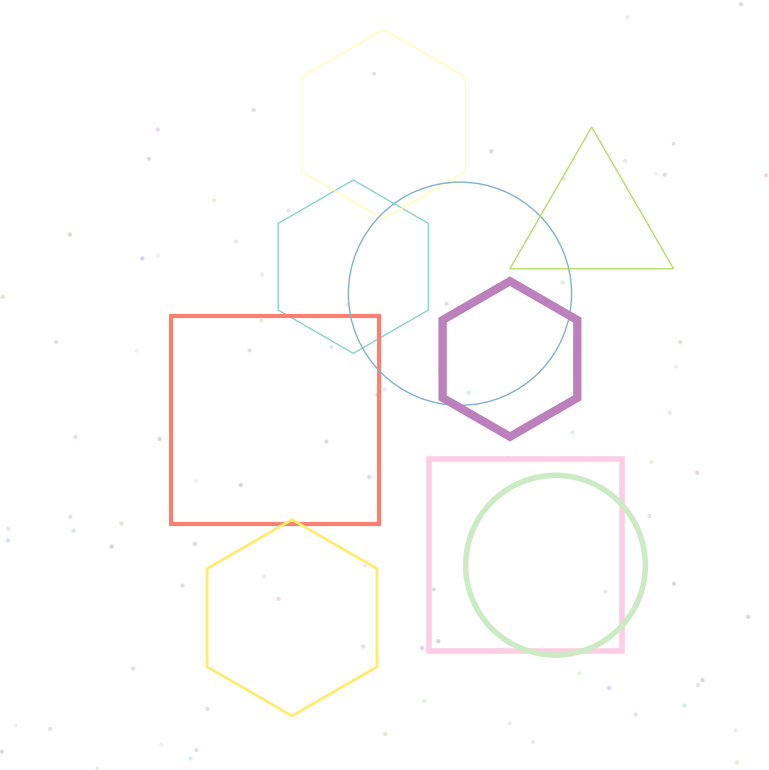[{"shape": "hexagon", "thickness": 0.5, "radius": 0.56, "center": [0.459, 0.654]}, {"shape": "hexagon", "thickness": 0.5, "radius": 0.62, "center": [0.498, 0.839]}, {"shape": "square", "thickness": 1.5, "radius": 0.68, "center": [0.357, 0.455]}, {"shape": "circle", "thickness": 0.5, "radius": 0.72, "center": [0.597, 0.619]}, {"shape": "triangle", "thickness": 0.5, "radius": 0.61, "center": [0.768, 0.712]}, {"shape": "square", "thickness": 2, "radius": 0.62, "center": [0.682, 0.279]}, {"shape": "hexagon", "thickness": 3, "radius": 0.51, "center": [0.662, 0.534]}, {"shape": "circle", "thickness": 2, "radius": 0.58, "center": [0.721, 0.266]}, {"shape": "hexagon", "thickness": 1, "radius": 0.64, "center": [0.379, 0.198]}]